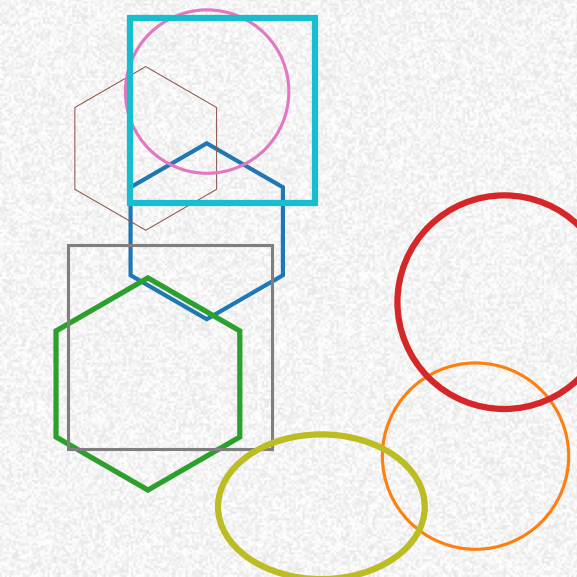[{"shape": "hexagon", "thickness": 2, "radius": 0.76, "center": [0.358, 0.599]}, {"shape": "circle", "thickness": 1.5, "radius": 0.81, "center": [0.823, 0.209]}, {"shape": "hexagon", "thickness": 2.5, "radius": 0.92, "center": [0.256, 0.334]}, {"shape": "circle", "thickness": 3, "radius": 0.92, "center": [0.873, 0.476]}, {"shape": "hexagon", "thickness": 0.5, "radius": 0.71, "center": [0.252, 0.742]}, {"shape": "circle", "thickness": 1.5, "radius": 0.71, "center": [0.359, 0.841]}, {"shape": "square", "thickness": 1.5, "radius": 0.88, "center": [0.295, 0.398]}, {"shape": "oval", "thickness": 3, "radius": 0.89, "center": [0.557, 0.122]}, {"shape": "square", "thickness": 3, "radius": 0.8, "center": [0.386, 0.808]}]